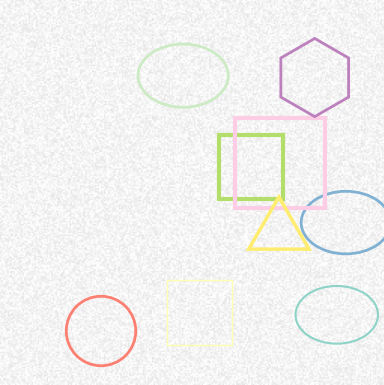[{"shape": "oval", "thickness": 1.5, "radius": 0.54, "center": [0.875, 0.182]}, {"shape": "square", "thickness": 1, "radius": 0.42, "center": [0.519, 0.188]}, {"shape": "circle", "thickness": 2, "radius": 0.45, "center": [0.262, 0.14]}, {"shape": "oval", "thickness": 2, "radius": 0.58, "center": [0.898, 0.422]}, {"shape": "square", "thickness": 3, "radius": 0.42, "center": [0.652, 0.566]}, {"shape": "square", "thickness": 3, "radius": 0.58, "center": [0.727, 0.577]}, {"shape": "hexagon", "thickness": 2, "radius": 0.51, "center": [0.817, 0.799]}, {"shape": "oval", "thickness": 2, "radius": 0.59, "center": [0.476, 0.804]}, {"shape": "triangle", "thickness": 2.5, "radius": 0.45, "center": [0.724, 0.398]}]